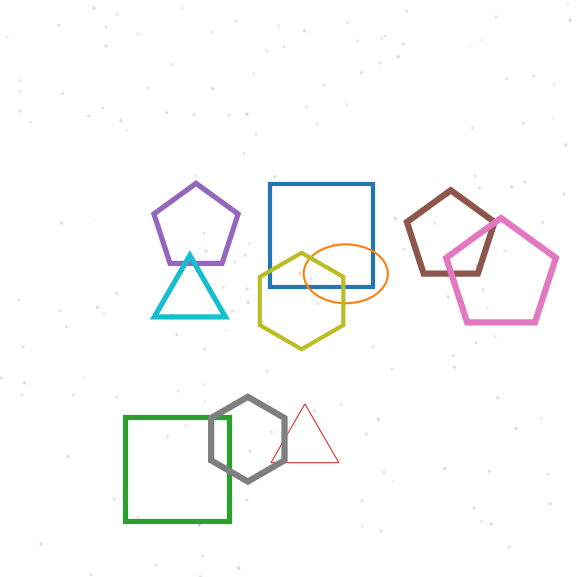[{"shape": "square", "thickness": 2, "radius": 0.45, "center": [0.556, 0.591]}, {"shape": "oval", "thickness": 1, "radius": 0.36, "center": [0.599, 0.525]}, {"shape": "square", "thickness": 2.5, "radius": 0.45, "center": [0.306, 0.187]}, {"shape": "triangle", "thickness": 0.5, "radius": 0.34, "center": [0.528, 0.232]}, {"shape": "pentagon", "thickness": 2.5, "radius": 0.38, "center": [0.339, 0.605]}, {"shape": "pentagon", "thickness": 3, "radius": 0.4, "center": [0.78, 0.59]}, {"shape": "pentagon", "thickness": 3, "radius": 0.5, "center": [0.868, 0.522]}, {"shape": "hexagon", "thickness": 3, "radius": 0.37, "center": [0.429, 0.239]}, {"shape": "hexagon", "thickness": 2, "radius": 0.42, "center": [0.522, 0.478]}, {"shape": "triangle", "thickness": 2.5, "radius": 0.36, "center": [0.329, 0.486]}]